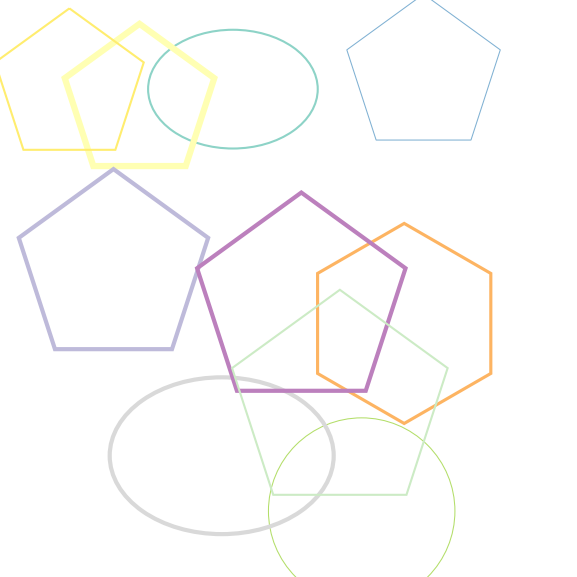[{"shape": "oval", "thickness": 1, "radius": 0.73, "center": [0.403, 0.845]}, {"shape": "pentagon", "thickness": 3, "radius": 0.68, "center": [0.242, 0.822]}, {"shape": "pentagon", "thickness": 2, "radius": 0.86, "center": [0.196, 0.534]}, {"shape": "pentagon", "thickness": 0.5, "radius": 0.7, "center": [0.733, 0.87]}, {"shape": "hexagon", "thickness": 1.5, "radius": 0.87, "center": [0.7, 0.439]}, {"shape": "circle", "thickness": 0.5, "radius": 0.81, "center": [0.626, 0.114]}, {"shape": "oval", "thickness": 2, "radius": 0.97, "center": [0.384, 0.21]}, {"shape": "pentagon", "thickness": 2, "radius": 0.95, "center": [0.522, 0.476]}, {"shape": "pentagon", "thickness": 1, "radius": 0.98, "center": [0.588, 0.301]}, {"shape": "pentagon", "thickness": 1, "radius": 0.68, "center": [0.12, 0.849]}]